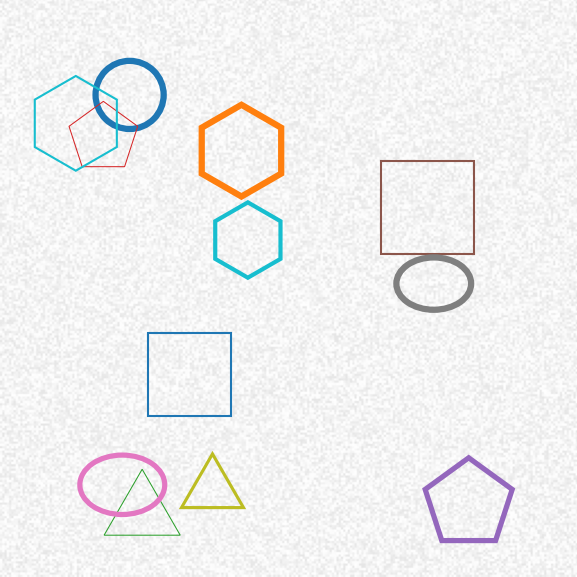[{"shape": "circle", "thickness": 3, "radius": 0.29, "center": [0.224, 0.835]}, {"shape": "square", "thickness": 1, "radius": 0.36, "center": [0.328, 0.351]}, {"shape": "hexagon", "thickness": 3, "radius": 0.4, "center": [0.418, 0.738]}, {"shape": "triangle", "thickness": 0.5, "radius": 0.38, "center": [0.246, 0.11]}, {"shape": "pentagon", "thickness": 0.5, "radius": 0.31, "center": [0.179, 0.761]}, {"shape": "pentagon", "thickness": 2.5, "radius": 0.4, "center": [0.812, 0.127]}, {"shape": "square", "thickness": 1, "radius": 0.4, "center": [0.74, 0.64]}, {"shape": "oval", "thickness": 2.5, "radius": 0.37, "center": [0.212, 0.16]}, {"shape": "oval", "thickness": 3, "radius": 0.32, "center": [0.751, 0.508]}, {"shape": "triangle", "thickness": 1.5, "radius": 0.31, "center": [0.368, 0.151]}, {"shape": "hexagon", "thickness": 1, "radius": 0.41, "center": [0.131, 0.786]}, {"shape": "hexagon", "thickness": 2, "radius": 0.33, "center": [0.429, 0.583]}]